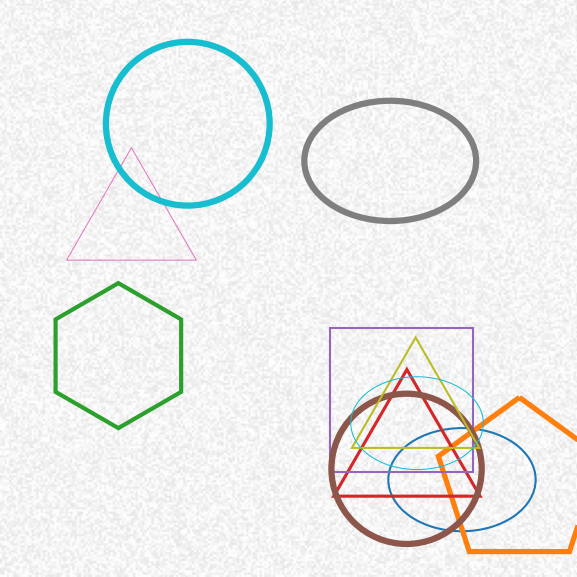[{"shape": "oval", "thickness": 1, "radius": 0.64, "center": [0.8, 0.169]}, {"shape": "pentagon", "thickness": 2.5, "radius": 0.74, "center": [0.899, 0.163]}, {"shape": "hexagon", "thickness": 2, "radius": 0.63, "center": [0.205, 0.383]}, {"shape": "triangle", "thickness": 1.5, "radius": 0.73, "center": [0.705, 0.213]}, {"shape": "square", "thickness": 1, "radius": 0.62, "center": [0.696, 0.306]}, {"shape": "circle", "thickness": 3, "radius": 0.65, "center": [0.704, 0.187]}, {"shape": "triangle", "thickness": 0.5, "radius": 0.65, "center": [0.228, 0.614]}, {"shape": "oval", "thickness": 3, "radius": 0.74, "center": [0.676, 0.721]}, {"shape": "triangle", "thickness": 1, "radius": 0.64, "center": [0.72, 0.287]}, {"shape": "oval", "thickness": 0.5, "radius": 0.57, "center": [0.722, 0.266]}, {"shape": "circle", "thickness": 3, "radius": 0.71, "center": [0.325, 0.785]}]